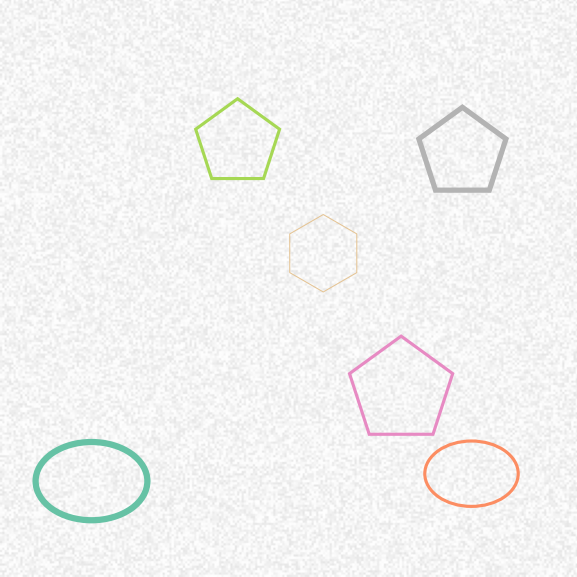[{"shape": "oval", "thickness": 3, "radius": 0.48, "center": [0.158, 0.166]}, {"shape": "oval", "thickness": 1.5, "radius": 0.4, "center": [0.816, 0.179]}, {"shape": "pentagon", "thickness": 1.5, "radius": 0.47, "center": [0.695, 0.323]}, {"shape": "pentagon", "thickness": 1.5, "radius": 0.38, "center": [0.411, 0.752]}, {"shape": "hexagon", "thickness": 0.5, "radius": 0.34, "center": [0.56, 0.561]}, {"shape": "pentagon", "thickness": 2.5, "radius": 0.4, "center": [0.801, 0.734]}]